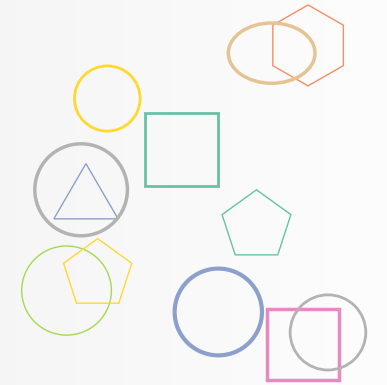[{"shape": "square", "thickness": 2, "radius": 0.47, "center": [0.468, 0.612]}, {"shape": "pentagon", "thickness": 1, "radius": 0.47, "center": [0.662, 0.414]}, {"shape": "hexagon", "thickness": 1, "radius": 0.53, "center": [0.795, 0.882]}, {"shape": "circle", "thickness": 3, "radius": 0.56, "center": [0.563, 0.19]}, {"shape": "triangle", "thickness": 1, "radius": 0.48, "center": [0.222, 0.479]}, {"shape": "square", "thickness": 2.5, "radius": 0.46, "center": [0.782, 0.105]}, {"shape": "circle", "thickness": 1, "radius": 0.58, "center": [0.172, 0.245]}, {"shape": "pentagon", "thickness": 1, "radius": 0.46, "center": [0.252, 0.287]}, {"shape": "circle", "thickness": 2, "radius": 0.42, "center": [0.277, 0.744]}, {"shape": "oval", "thickness": 2.5, "radius": 0.56, "center": [0.701, 0.862]}, {"shape": "circle", "thickness": 2.5, "radius": 0.6, "center": [0.209, 0.507]}, {"shape": "circle", "thickness": 2, "radius": 0.49, "center": [0.846, 0.137]}]